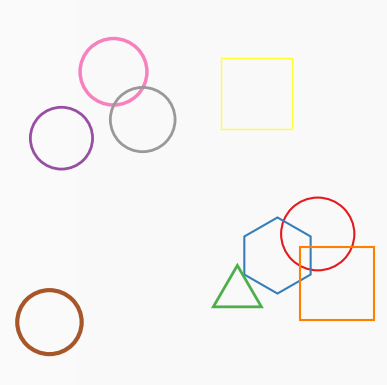[{"shape": "circle", "thickness": 1.5, "radius": 0.47, "center": [0.82, 0.392]}, {"shape": "hexagon", "thickness": 1.5, "radius": 0.49, "center": [0.716, 0.336]}, {"shape": "triangle", "thickness": 2, "radius": 0.36, "center": [0.613, 0.239]}, {"shape": "circle", "thickness": 2, "radius": 0.4, "center": [0.159, 0.641]}, {"shape": "square", "thickness": 1.5, "radius": 0.48, "center": [0.869, 0.264]}, {"shape": "square", "thickness": 1, "radius": 0.46, "center": [0.662, 0.758]}, {"shape": "circle", "thickness": 3, "radius": 0.42, "center": [0.128, 0.163]}, {"shape": "circle", "thickness": 2.5, "radius": 0.43, "center": [0.293, 0.814]}, {"shape": "circle", "thickness": 2, "radius": 0.42, "center": [0.368, 0.689]}]